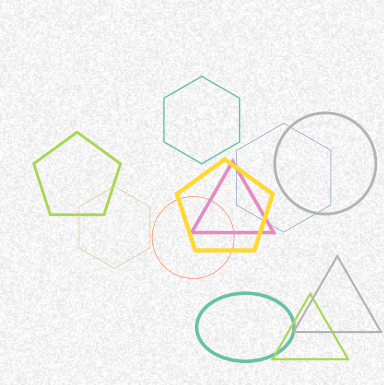[{"shape": "oval", "thickness": 2.5, "radius": 0.63, "center": [0.637, 0.15]}, {"shape": "hexagon", "thickness": 1, "radius": 0.57, "center": [0.524, 0.688]}, {"shape": "circle", "thickness": 0.5, "radius": 0.53, "center": [0.502, 0.383]}, {"shape": "hexagon", "thickness": 0.5, "radius": 0.71, "center": [0.737, 0.538]}, {"shape": "triangle", "thickness": 2.5, "radius": 0.62, "center": [0.604, 0.457]}, {"shape": "triangle", "thickness": 1.5, "radius": 0.57, "center": [0.806, 0.124]}, {"shape": "pentagon", "thickness": 2, "radius": 0.59, "center": [0.2, 0.538]}, {"shape": "pentagon", "thickness": 3, "radius": 0.65, "center": [0.584, 0.455]}, {"shape": "hexagon", "thickness": 0.5, "radius": 0.53, "center": [0.297, 0.409]}, {"shape": "circle", "thickness": 2, "radius": 0.66, "center": [0.845, 0.575]}, {"shape": "triangle", "thickness": 1.5, "radius": 0.66, "center": [0.876, 0.203]}]